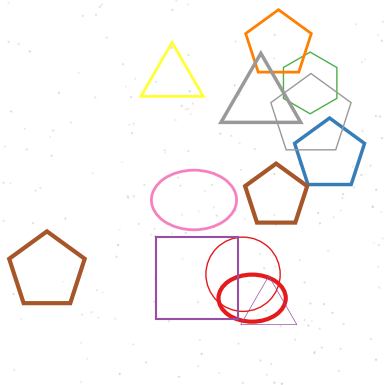[{"shape": "circle", "thickness": 1, "radius": 0.48, "center": [0.631, 0.288]}, {"shape": "oval", "thickness": 3, "radius": 0.44, "center": [0.655, 0.226]}, {"shape": "pentagon", "thickness": 2.5, "radius": 0.48, "center": [0.856, 0.598]}, {"shape": "hexagon", "thickness": 1, "radius": 0.4, "center": [0.806, 0.785]}, {"shape": "triangle", "thickness": 0.5, "radius": 0.42, "center": [0.698, 0.199]}, {"shape": "square", "thickness": 1.5, "radius": 0.54, "center": [0.512, 0.278]}, {"shape": "pentagon", "thickness": 2, "radius": 0.45, "center": [0.723, 0.885]}, {"shape": "triangle", "thickness": 2, "radius": 0.47, "center": [0.447, 0.796]}, {"shape": "pentagon", "thickness": 3, "radius": 0.42, "center": [0.717, 0.49]}, {"shape": "pentagon", "thickness": 3, "radius": 0.52, "center": [0.122, 0.296]}, {"shape": "oval", "thickness": 2, "radius": 0.55, "center": [0.504, 0.481]}, {"shape": "pentagon", "thickness": 1, "radius": 0.55, "center": [0.808, 0.699]}, {"shape": "triangle", "thickness": 2.5, "radius": 0.6, "center": [0.678, 0.742]}]